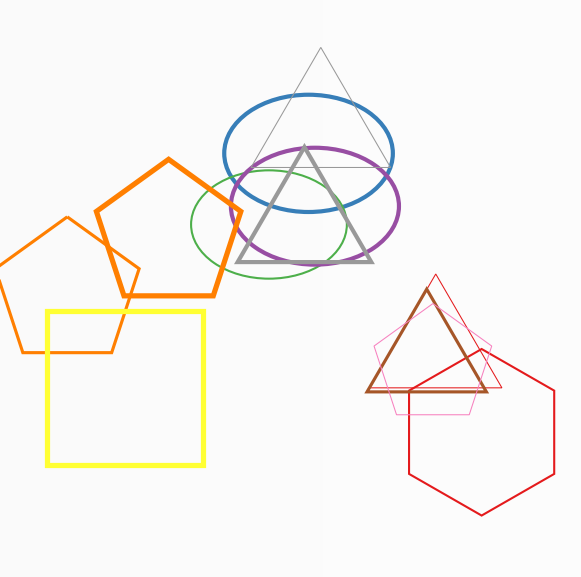[{"shape": "triangle", "thickness": 0.5, "radius": 0.66, "center": [0.75, 0.393]}, {"shape": "hexagon", "thickness": 1, "radius": 0.72, "center": [0.829, 0.251]}, {"shape": "oval", "thickness": 2, "radius": 0.73, "center": [0.531, 0.734]}, {"shape": "oval", "thickness": 1, "radius": 0.67, "center": [0.463, 0.61]}, {"shape": "oval", "thickness": 2, "radius": 0.72, "center": [0.542, 0.642]}, {"shape": "pentagon", "thickness": 1.5, "radius": 0.65, "center": [0.116, 0.494]}, {"shape": "pentagon", "thickness": 2.5, "radius": 0.65, "center": [0.29, 0.593]}, {"shape": "square", "thickness": 2.5, "radius": 0.67, "center": [0.215, 0.327]}, {"shape": "triangle", "thickness": 1.5, "radius": 0.59, "center": [0.734, 0.38]}, {"shape": "pentagon", "thickness": 0.5, "radius": 0.53, "center": [0.745, 0.367]}, {"shape": "triangle", "thickness": 0.5, "radius": 0.69, "center": [0.552, 0.778]}, {"shape": "triangle", "thickness": 2, "radius": 0.66, "center": [0.524, 0.612]}]